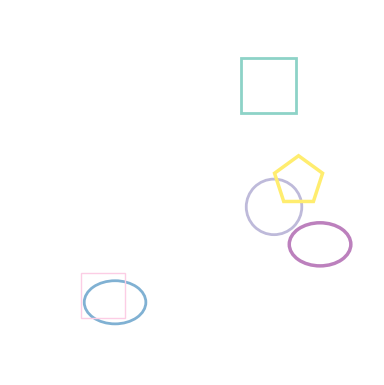[{"shape": "square", "thickness": 2, "radius": 0.35, "center": [0.698, 0.778]}, {"shape": "circle", "thickness": 2, "radius": 0.36, "center": [0.712, 0.463]}, {"shape": "oval", "thickness": 2, "radius": 0.4, "center": [0.299, 0.215]}, {"shape": "square", "thickness": 1, "radius": 0.29, "center": [0.268, 0.233]}, {"shape": "oval", "thickness": 2.5, "radius": 0.4, "center": [0.831, 0.365]}, {"shape": "pentagon", "thickness": 2.5, "radius": 0.33, "center": [0.775, 0.53]}]